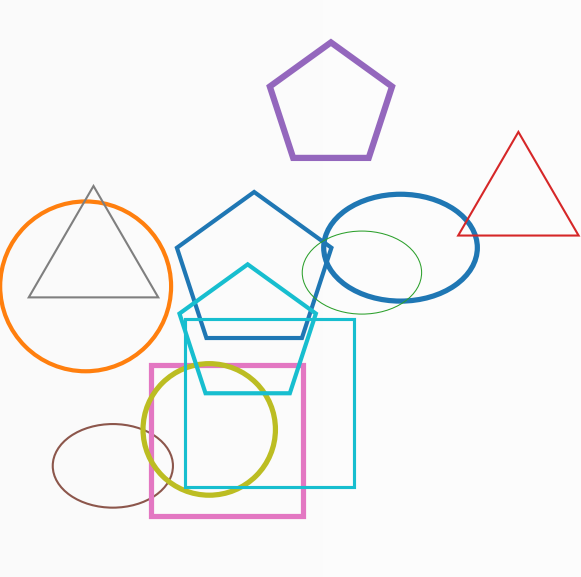[{"shape": "pentagon", "thickness": 2, "radius": 0.7, "center": [0.437, 0.527]}, {"shape": "oval", "thickness": 2.5, "radius": 0.66, "center": [0.689, 0.57]}, {"shape": "circle", "thickness": 2, "radius": 0.74, "center": [0.147, 0.503]}, {"shape": "oval", "thickness": 0.5, "radius": 0.51, "center": [0.623, 0.527]}, {"shape": "triangle", "thickness": 1, "radius": 0.6, "center": [0.892, 0.651]}, {"shape": "pentagon", "thickness": 3, "radius": 0.55, "center": [0.569, 0.815]}, {"shape": "oval", "thickness": 1, "radius": 0.52, "center": [0.194, 0.192]}, {"shape": "square", "thickness": 2.5, "radius": 0.65, "center": [0.391, 0.237]}, {"shape": "triangle", "thickness": 1, "radius": 0.64, "center": [0.161, 0.548]}, {"shape": "circle", "thickness": 2.5, "radius": 0.57, "center": [0.36, 0.256]}, {"shape": "square", "thickness": 1.5, "radius": 0.73, "center": [0.463, 0.301]}, {"shape": "pentagon", "thickness": 2, "radius": 0.62, "center": [0.426, 0.418]}]